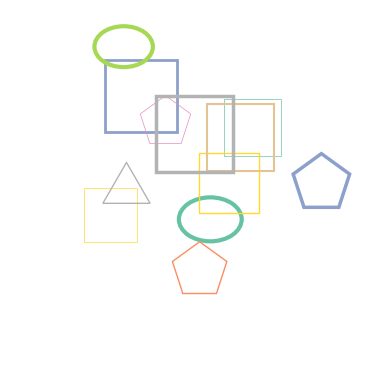[{"shape": "square", "thickness": 0.5, "radius": 0.37, "center": [0.656, 0.669]}, {"shape": "oval", "thickness": 3, "radius": 0.41, "center": [0.546, 0.43]}, {"shape": "pentagon", "thickness": 1, "radius": 0.37, "center": [0.519, 0.298]}, {"shape": "square", "thickness": 2, "radius": 0.47, "center": [0.366, 0.75]}, {"shape": "pentagon", "thickness": 2.5, "radius": 0.39, "center": [0.835, 0.524]}, {"shape": "pentagon", "thickness": 0.5, "radius": 0.34, "center": [0.43, 0.683]}, {"shape": "oval", "thickness": 3, "radius": 0.38, "center": [0.321, 0.879]}, {"shape": "square", "thickness": 1, "radius": 0.39, "center": [0.595, 0.524]}, {"shape": "square", "thickness": 0.5, "radius": 0.35, "center": [0.287, 0.441]}, {"shape": "square", "thickness": 1.5, "radius": 0.43, "center": [0.625, 0.644]}, {"shape": "square", "thickness": 2.5, "radius": 0.5, "center": [0.505, 0.653]}, {"shape": "triangle", "thickness": 1, "radius": 0.35, "center": [0.329, 0.507]}]